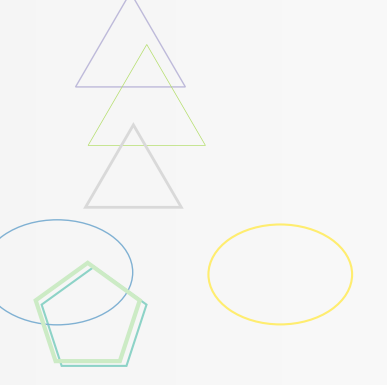[{"shape": "pentagon", "thickness": 1.5, "radius": 0.71, "center": [0.243, 0.165]}, {"shape": "triangle", "thickness": 1, "radius": 0.82, "center": [0.337, 0.856]}, {"shape": "oval", "thickness": 1, "radius": 0.97, "center": [0.148, 0.293]}, {"shape": "triangle", "thickness": 0.5, "radius": 0.87, "center": [0.379, 0.71]}, {"shape": "triangle", "thickness": 2, "radius": 0.71, "center": [0.344, 0.533]}, {"shape": "pentagon", "thickness": 3, "radius": 0.71, "center": [0.226, 0.176]}, {"shape": "oval", "thickness": 1.5, "radius": 0.93, "center": [0.723, 0.287]}]